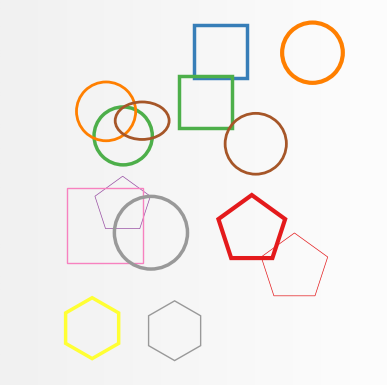[{"shape": "pentagon", "thickness": 3, "radius": 0.45, "center": [0.65, 0.403]}, {"shape": "pentagon", "thickness": 0.5, "radius": 0.45, "center": [0.76, 0.305]}, {"shape": "square", "thickness": 2.5, "radius": 0.34, "center": [0.57, 0.866]}, {"shape": "circle", "thickness": 2.5, "radius": 0.38, "center": [0.318, 0.647]}, {"shape": "square", "thickness": 2.5, "radius": 0.34, "center": [0.531, 0.735]}, {"shape": "pentagon", "thickness": 0.5, "radius": 0.38, "center": [0.317, 0.467]}, {"shape": "circle", "thickness": 3, "radius": 0.39, "center": [0.806, 0.863]}, {"shape": "circle", "thickness": 2, "radius": 0.38, "center": [0.274, 0.711]}, {"shape": "hexagon", "thickness": 2.5, "radius": 0.4, "center": [0.238, 0.148]}, {"shape": "oval", "thickness": 2, "radius": 0.35, "center": [0.367, 0.686]}, {"shape": "circle", "thickness": 2, "radius": 0.4, "center": [0.66, 0.627]}, {"shape": "square", "thickness": 1, "radius": 0.49, "center": [0.271, 0.415]}, {"shape": "circle", "thickness": 2.5, "radius": 0.47, "center": [0.39, 0.396]}, {"shape": "hexagon", "thickness": 1, "radius": 0.39, "center": [0.451, 0.141]}]